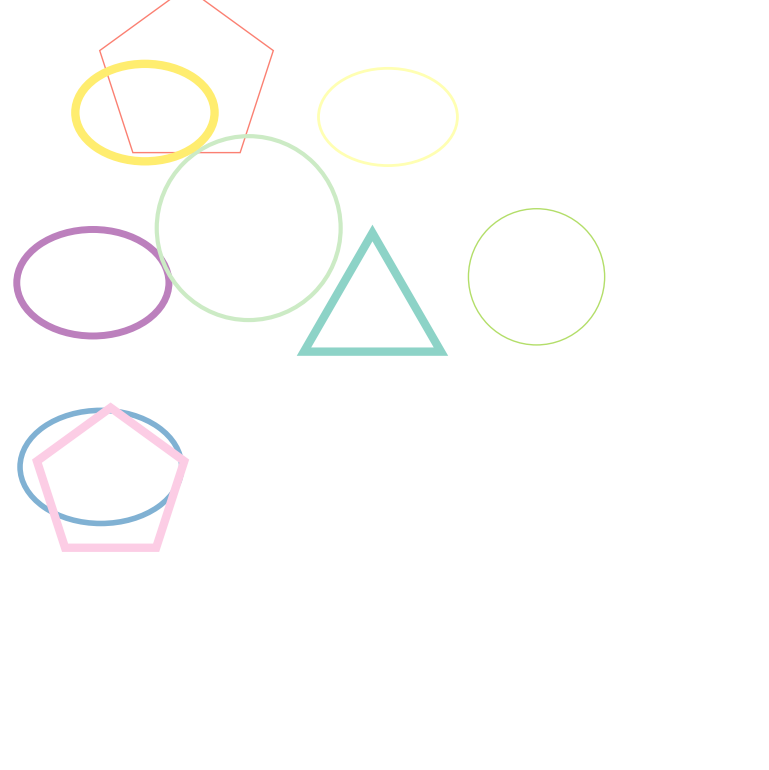[{"shape": "triangle", "thickness": 3, "radius": 0.51, "center": [0.484, 0.595]}, {"shape": "oval", "thickness": 1, "radius": 0.45, "center": [0.504, 0.848]}, {"shape": "pentagon", "thickness": 0.5, "radius": 0.59, "center": [0.242, 0.898]}, {"shape": "oval", "thickness": 2, "radius": 0.52, "center": [0.131, 0.394]}, {"shape": "circle", "thickness": 0.5, "radius": 0.44, "center": [0.697, 0.64]}, {"shape": "pentagon", "thickness": 3, "radius": 0.5, "center": [0.144, 0.37]}, {"shape": "oval", "thickness": 2.5, "radius": 0.49, "center": [0.121, 0.633]}, {"shape": "circle", "thickness": 1.5, "radius": 0.6, "center": [0.323, 0.704]}, {"shape": "oval", "thickness": 3, "radius": 0.45, "center": [0.188, 0.854]}]